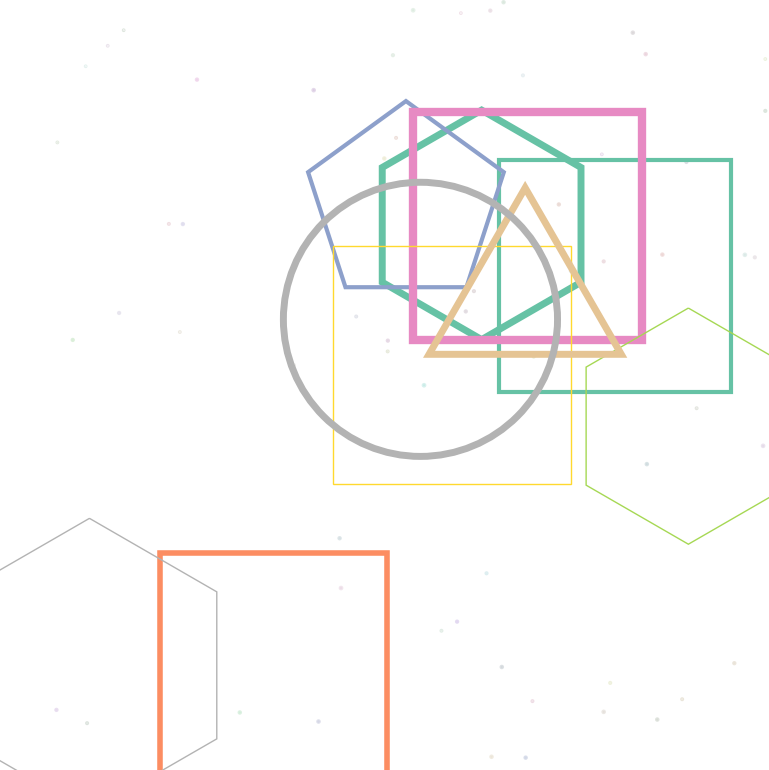[{"shape": "hexagon", "thickness": 2.5, "radius": 0.75, "center": [0.625, 0.708]}, {"shape": "square", "thickness": 1.5, "radius": 0.75, "center": [0.799, 0.642]}, {"shape": "square", "thickness": 2, "radius": 0.74, "center": [0.356, 0.134]}, {"shape": "pentagon", "thickness": 1.5, "radius": 0.67, "center": [0.527, 0.735]}, {"shape": "square", "thickness": 3, "radius": 0.74, "center": [0.685, 0.706]}, {"shape": "hexagon", "thickness": 0.5, "radius": 0.77, "center": [0.894, 0.447]}, {"shape": "square", "thickness": 0.5, "radius": 0.77, "center": [0.587, 0.526]}, {"shape": "triangle", "thickness": 2.5, "radius": 0.72, "center": [0.682, 0.612]}, {"shape": "hexagon", "thickness": 0.5, "radius": 0.95, "center": [0.116, 0.136]}, {"shape": "circle", "thickness": 2.5, "radius": 0.89, "center": [0.546, 0.585]}]